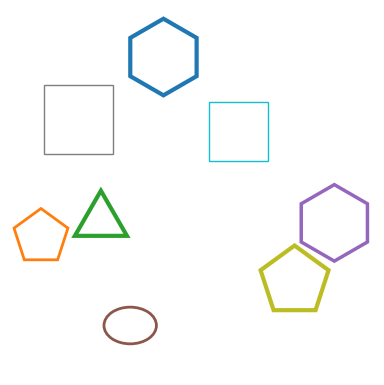[{"shape": "hexagon", "thickness": 3, "radius": 0.5, "center": [0.425, 0.852]}, {"shape": "pentagon", "thickness": 2, "radius": 0.37, "center": [0.106, 0.385]}, {"shape": "triangle", "thickness": 3, "radius": 0.39, "center": [0.262, 0.426]}, {"shape": "hexagon", "thickness": 2.5, "radius": 0.5, "center": [0.868, 0.421]}, {"shape": "oval", "thickness": 2, "radius": 0.34, "center": [0.338, 0.155]}, {"shape": "square", "thickness": 1, "radius": 0.45, "center": [0.203, 0.689]}, {"shape": "pentagon", "thickness": 3, "radius": 0.46, "center": [0.765, 0.269]}, {"shape": "square", "thickness": 1, "radius": 0.38, "center": [0.62, 0.658]}]